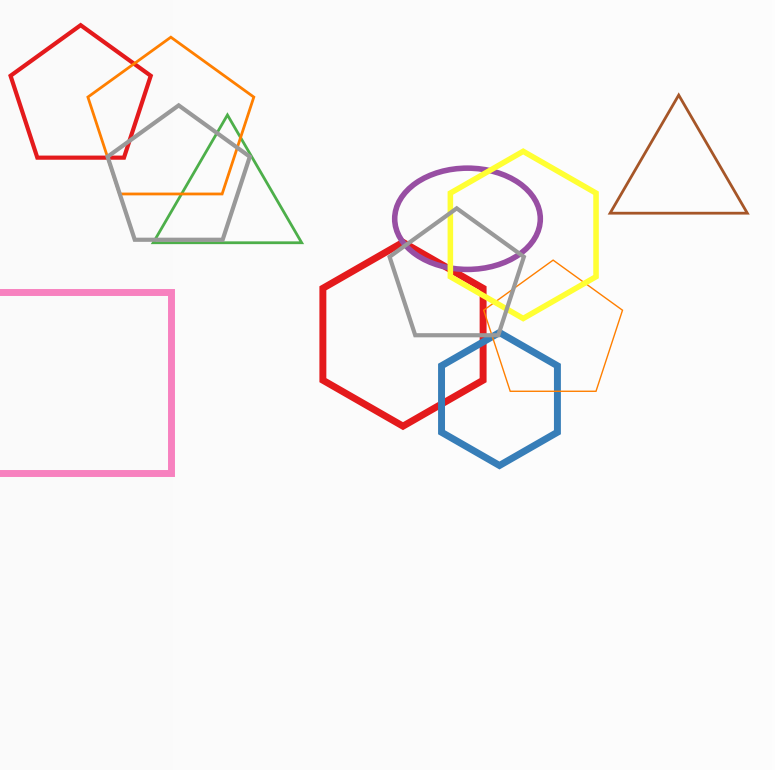[{"shape": "pentagon", "thickness": 1.5, "radius": 0.48, "center": [0.104, 0.872]}, {"shape": "hexagon", "thickness": 2.5, "radius": 0.6, "center": [0.52, 0.566]}, {"shape": "hexagon", "thickness": 2.5, "radius": 0.43, "center": [0.644, 0.482]}, {"shape": "triangle", "thickness": 1, "radius": 0.55, "center": [0.293, 0.74]}, {"shape": "oval", "thickness": 2, "radius": 0.47, "center": [0.603, 0.716]}, {"shape": "pentagon", "thickness": 0.5, "radius": 0.47, "center": [0.714, 0.568]}, {"shape": "pentagon", "thickness": 1, "radius": 0.56, "center": [0.22, 0.839]}, {"shape": "hexagon", "thickness": 2, "radius": 0.54, "center": [0.675, 0.695]}, {"shape": "triangle", "thickness": 1, "radius": 0.51, "center": [0.876, 0.774]}, {"shape": "square", "thickness": 2.5, "radius": 0.59, "center": [0.104, 0.503]}, {"shape": "pentagon", "thickness": 1.5, "radius": 0.46, "center": [0.589, 0.638]}, {"shape": "pentagon", "thickness": 1.5, "radius": 0.48, "center": [0.231, 0.767]}]